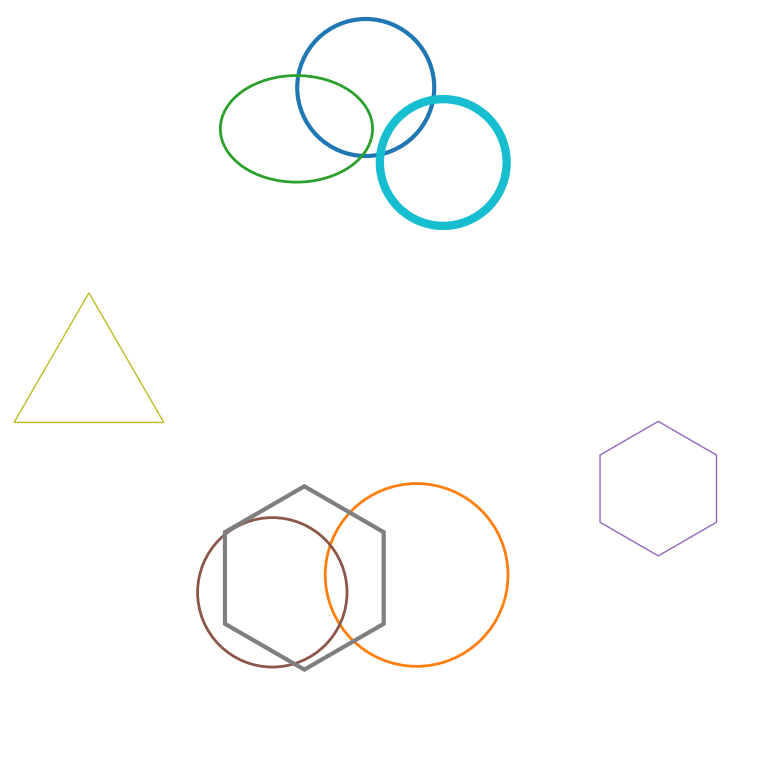[{"shape": "circle", "thickness": 1.5, "radius": 0.44, "center": [0.475, 0.886]}, {"shape": "circle", "thickness": 1, "radius": 0.59, "center": [0.541, 0.253]}, {"shape": "oval", "thickness": 1, "radius": 0.49, "center": [0.385, 0.833]}, {"shape": "hexagon", "thickness": 0.5, "radius": 0.44, "center": [0.855, 0.365]}, {"shape": "circle", "thickness": 1, "radius": 0.49, "center": [0.354, 0.231]}, {"shape": "hexagon", "thickness": 1.5, "radius": 0.6, "center": [0.395, 0.249]}, {"shape": "triangle", "thickness": 0.5, "radius": 0.56, "center": [0.116, 0.507]}, {"shape": "circle", "thickness": 3, "radius": 0.41, "center": [0.576, 0.789]}]